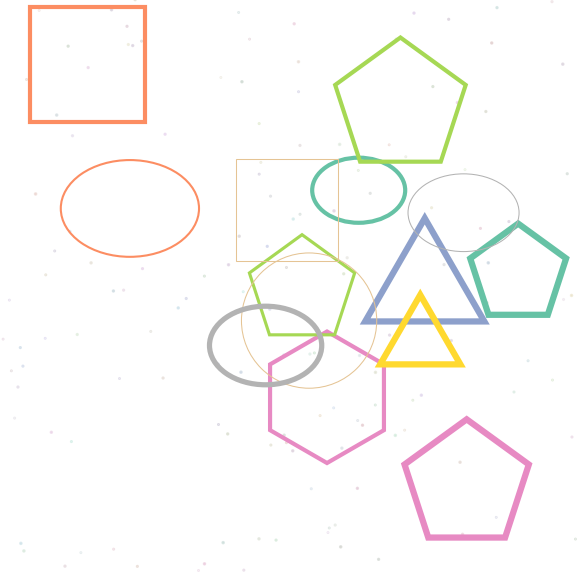[{"shape": "oval", "thickness": 2, "radius": 0.4, "center": [0.621, 0.67]}, {"shape": "pentagon", "thickness": 3, "radius": 0.44, "center": [0.897, 0.525]}, {"shape": "square", "thickness": 2, "radius": 0.5, "center": [0.151, 0.887]}, {"shape": "oval", "thickness": 1, "radius": 0.6, "center": [0.225, 0.638]}, {"shape": "triangle", "thickness": 3, "radius": 0.6, "center": [0.736, 0.502]}, {"shape": "hexagon", "thickness": 2, "radius": 0.57, "center": [0.566, 0.311]}, {"shape": "pentagon", "thickness": 3, "radius": 0.57, "center": [0.808, 0.16]}, {"shape": "pentagon", "thickness": 1.5, "radius": 0.48, "center": [0.523, 0.497]}, {"shape": "pentagon", "thickness": 2, "radius": 0.59, "center": [0.693, 0.815]}, {"shape": "triangle", "thickness": 3, "radius": 0.4, "center": [0.728, 0.408]}, {"shape": "square", "thickness": 0.5, "radius": 0.44, "center": [0.497, 0.635]}, {"shape": "circle", "thickness": 0.5, "radius": 0.59, "center": [0.535, 0.444]}, {"shape": "oval", "thickness": 2.5, "radius": 0.49, "center": [0.46, 0.401]}, {"shape": "oval", "thickness": 0.5, "radius": 0.48, "center": [0.803, 0.631]}]